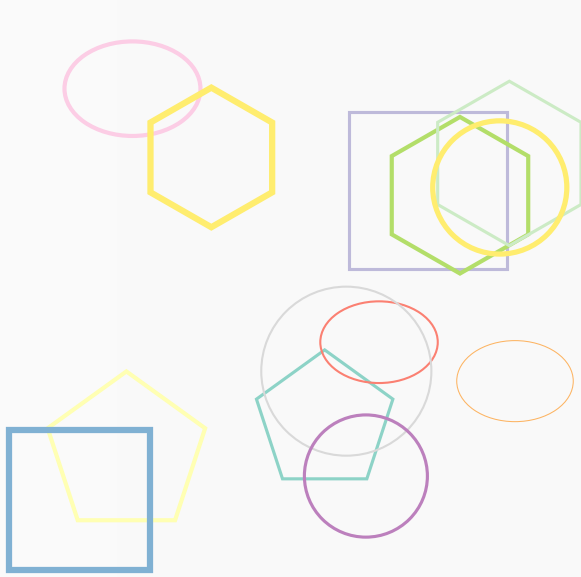[{"shape": "pentagon", "thickness": 1.5, "radius": 0.62, "center": [0.559, 0.27]}, {"shape": "pentagon", "thickness": 2, "radius": 0.71, "center": [0.217, 0.214]}, {"shape": "square", "thickness": 1.5, "radius": 0.68, "center": [0.736, 0.669]}, {"shape": "oval", "thickness": 1, "radius": 0.51, "center": [0.652, 0.407]}, {"shape": "square", "thickness": 3, "radius": 0.61, "center": [0.136, 0.133]}, {"shape": "oval", "thickness": 0.5, "radius": 0.5, "center": [0.886, 0.339]}, {"shape": "hexagon", "thickness": 2, "radius": 0.68, "center": [0.791, 0.661]}, {"shape": "oval", "thickness": 2, "radius": 0.58, "center": [0.228, 0.846]}, {"shape": "circle", "thickness": 1, "radius": 0.73, "center": [0.596, 0.356]}, {"shape": "circle", "thickness": 1.5, "radius": 0.53, "center": [0.629, 0.175]}, {"shape": "hexagon", "thickness": 1.5, "radius": 0.71, "center": [0.876, 0.716]}, {"shape": "hexagon", "thickness": 3, "radius": 0.6, "center": [0.364, 0.727]}, {"shape": "circle", "thickness": 2.5, "radius": 0.58, "center": [0.86, 0.675]}]